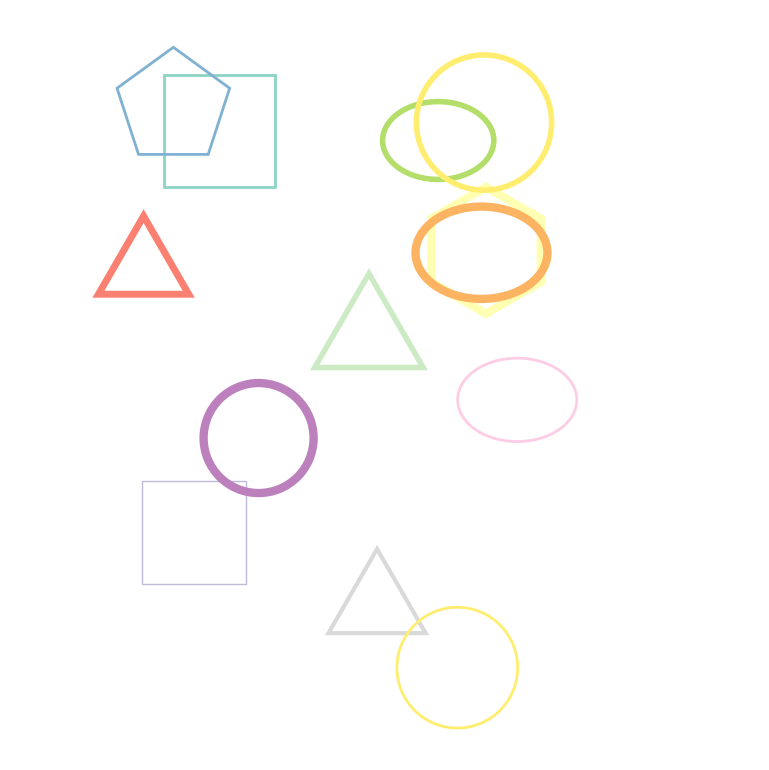[{"shape": "square", "thickness": 1, "radius": 0.36, "center": [0.285, 0.83]}, {"shape": "hexagon", "thickness": 3, "radius": 0.41, "center": [0.631, 0.675]}, {"shape": "square", "thickness": 0.5, "radius": 0.34, "center": [0.252, 0.308]}, {"shape": "triangle", "thickness": 2.5, "radius": 0.34, "center": [0.186, 0.652]}, {"shape": "pentagon", "thickness": 1, "radius": 0.38, "center": [0.225, 0.862]}, {"shape": "oval", "thickness": 3, "radius": 0.43, "center": [0.625, 0.672]}, {"shape": "oval", "thickness": 2, "radius": 0.36, "center": [0.569, 0.818]}, {"shape": "oval", "thickness": 1, "radius": 0.39, "center": [0.672, 0.481]}, {"shape": "triangle", "thickness": 1.5, "radius": 0.36, "center": [0.49, 0.214]}, {"shape": "circle", "thickness": 3, "radius": 0.36, "center": [0.336, 0.431]}, {"shape": "triangle", "thickness": 2, "radius": 0.41, "center": [0.479, 0.563]}, {"shape": "circle", "thickness": 2, "radius": 0.44, "center": [0.629, 0.841]}, {"shape": "circle", "thickness": 1, "radius": 0.39, "center": [0.594, 0.133]}]